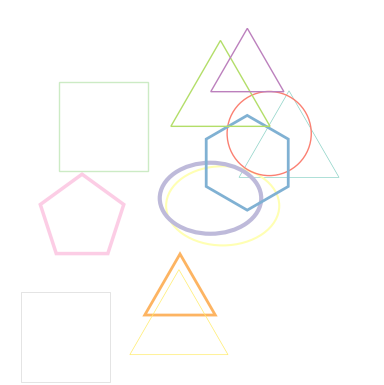[{"shape": "triangle", "thickness": 0.5, "radius": 0.75, "center": [0.751, 0.614]}, {"shape": "oval", "thickness": 1.5, "radius": 0.73, "center": [0.578, 0.465]}, {"shape": "oval", "thickness": 3, "radius": 0.66, "center": [0.547, 0.485]}, {"shape": "circle", "thickness": 1, "radius": 0.55, "center": [0.699, 0.653]}, {"shape": "hexagon", "thickness": 2, "radius": 0.62, "center": [0.642, 0.577]}, {"shape": "triangle", "thickness": 2, "radius": 0.53, "center": [0.468, 0.235]}, {"shape": "triangle", "thickness": 1, "radius": 0.74, "center": [0.573, 0.746]}, {"shape": "pentagon", "thickness": 2.5, "radius": 0.57, "center": [0.213, 0.434]}, {"shape": "square", "thickness": 0.5, "radius": 0.58, "center": [0.17, 0.125]}, {"shape": "triangle", "thickness": 1, "radius": 0.55, "center": [0.642, 0.817]}, {"shape": "square", "thickness": 1, "radius": 0.58, "center": [0.268, 0.672]}, {"shape": "triangle", "thickness": 0.5, "radius": 0.74, "center": [0.465, 0.152]}]